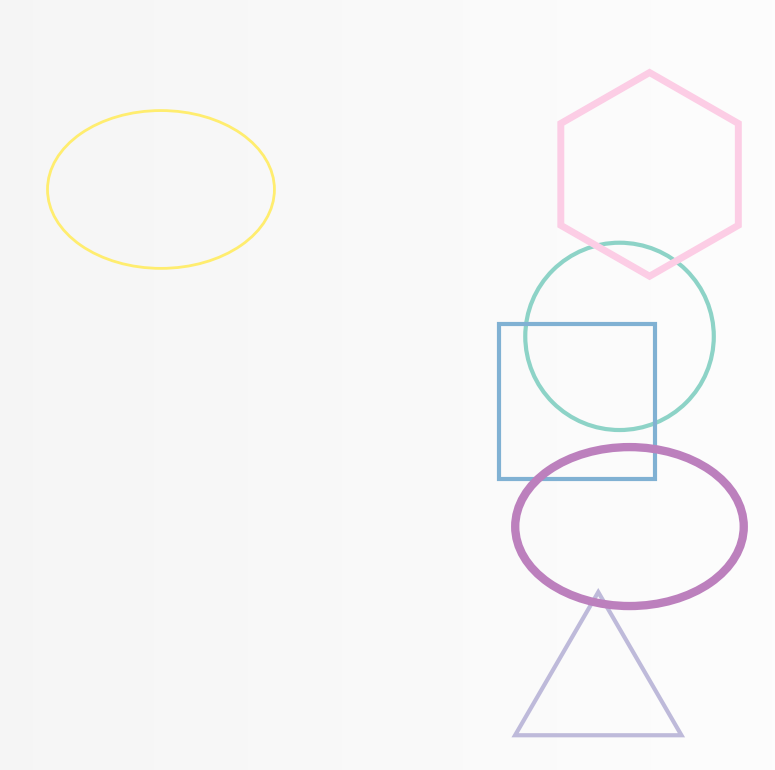[{"shape": "circle", "thickness": 1.5, "radius": 0.61, "center": [0.799, 0.563]}, {"shape": "triangle", "thickness": 1.5, "radius": 0.62, "center": [0.772, 0.107]}, {"shape": "square", "thickness": 1.5, "radius": 0.5, "center": [0.744, 0.479]}, {"shape": "hexagon", "thickness": 2.5, "radius": 0.66, "center": [0.838, 0.774]}, {"shape": "oval", "thickness": 3, "radius": 0.74, "center": [0.812, 0.316]}, {"shape": "oval", "thickness": 1, "radius": 0.73, "center": [0.208, 0.754]}]